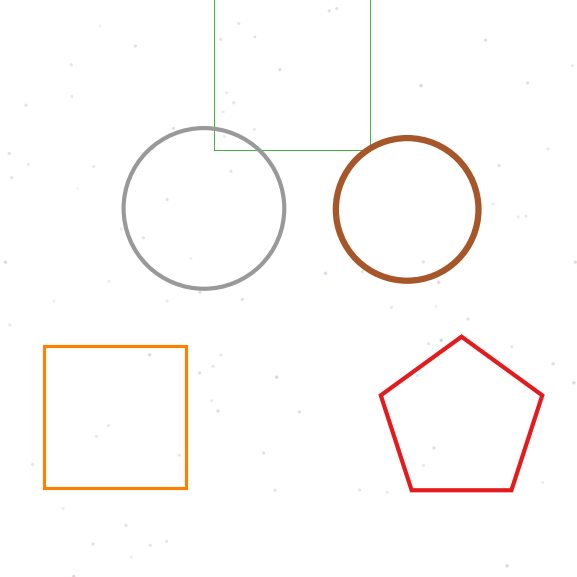[{"shape": "pentagon", "thickness": 2, "radius": 0.73, "center": [0.799, 0.269]}, {"shape": "square", "thickness": 0.5, "radius": 0.67, "center": [0.506, 0.873]}, {"shape": "square", "thickness": 1.5, "radius": 0.61, "center": [0.199, 0.277]}, {"shape": "circle", "thickness": 3, "radius": 0.62, "center": [0.705, 0.637]}, {"shape": "circle", "thickness": 2, "radius": 0.7, "center": [0.353, 0.638]}]